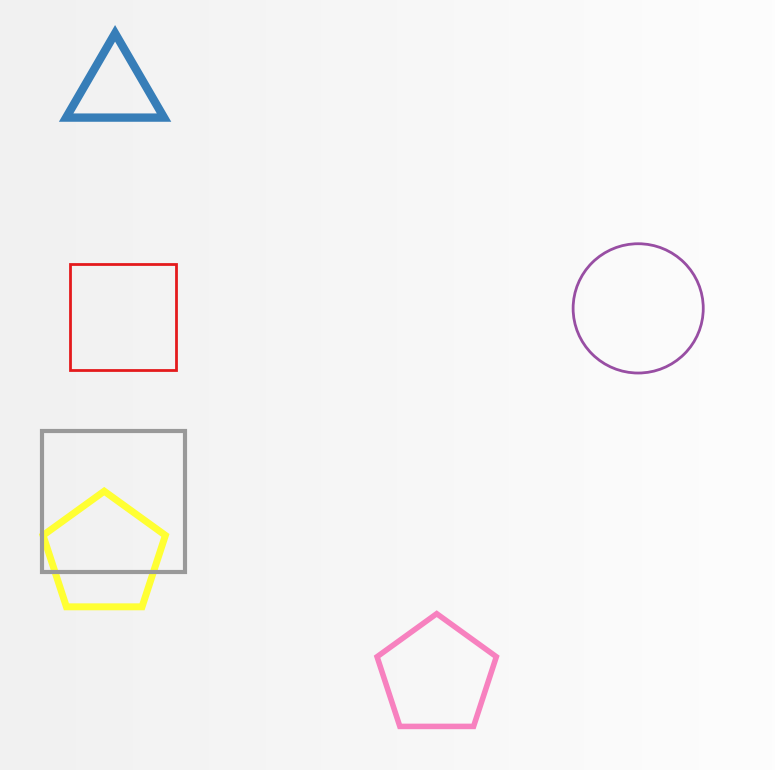[{"shape": "square", "thickness": 1, "radius": 0.34, "center": [0.159, 0.588]}, {"shape": "triangle", "thickness": 3, "radius": 0.36, "center": [0.148, 0.884]}, {"shape": "circle", "thickness": 1, "radius": 0.42, "center": [0.823, 0.6]}, {"shape": "pentagon", "thickness": 2.5, "radius": 0.42, "center": [0.134, 0.279]}, {"shape": "pentagon", "thickness": 2, "radius": 0.4, "center": [0.563, 0.122]}, {"shape": "square", "thickness": 1.5, "radius": 0.46, "center": [0.146, 0.349]}]